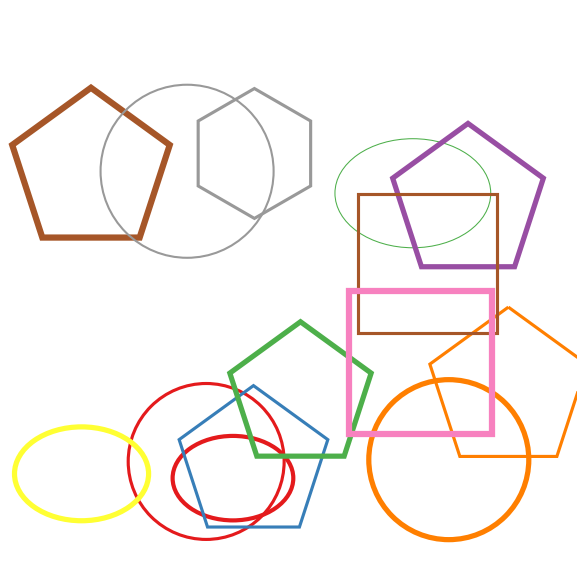[{"shape": "circle", "thickness": 1.5, "radius": 0.68, "center": [0.357, 0.2]}, {"shape": "oval", "thickness": 2, "radius": 0.52, "center": [0.403, 0.171]}, {"shape": "pentagon", "thickness": 1.5, "radius": 0.68, "center": [0.439, 0.196]}, {"shape": "pentagon", "thickness": 2.5, "radius": 0.64, "center": [0.52, 0.313]}, {"shape": "oval", "thickness": 0.5, "radius": 0.67, "center": [0.715, 0.665]}, {"shape": "pentagon", "thickness": 2.5, "radius": 0.69, "center": [0.81, 0.648]}, {"shape": "pentagon", "thickness": 1.5, "radius": 0.71, "center": [0.88, 0.324]}, {"shape": "circle", "thickness": 2.5, "radius": 0.69, "center": [0.777, 0.203]}, {"shape": "oval", "thickness": 2.5, "radius": 0.58, "center": [0.141, 0.179]}, {"shape": "square", "thickness": 1.5, "radius": 0.6, "center": [0.74, 0.543]}, {"shape": "pentagon", "thickness": 3, "radius": 0.72, "center": [0.158, 0.704]}, {"shape": "square", "thickness": 3, "radius": 0.62, "center": [0.728, 0.372]}, {"shape": "circle", "thickness": 1, "radius": 0.75, "center": [0.324, 0.703]}, {"shape": "hexagon", "thickness": 1.5, "radius": 0.56, "center": [0.441, 0.733]}]